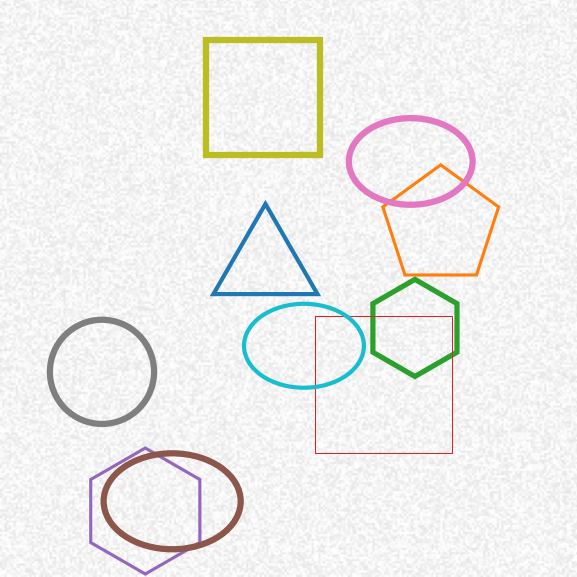[{"shape": "triangle", "thickness": 2, "radius": 0.52, "center": [0.46, 0.542]}, {"shape": "pentagon", "thickness": 1.5, "radius": 0.53, "center": [0.763, 0.608]}, {"shape": "hexagon", "thickness": 2.5, "radius": 0.42, "center": [0.719, 0.431]}, {"shape": "square", "thickness": 0.5, "radius": 0.59, "center": [0.663, 0.333]}, {"shape": "hexagon", "thickness": 1.5, "radius": 0.55, "center": [0.252, 0.114]}, {"shape": "oval", "thickness": 3, "radius": 0.59, "center": [0.298, 0.131]}, {"shape": "oval", "thickness": 3, "radius": 0.54, "center": [0.711, 0.72]}, {"shape": "circle", "thickness": 3, "radius": 0.45, "center": [0.177, 0.355]}, {"shape": "square", "thickness": 3, "radius": 0.5, "center": [0.455, 0.83]}, {"shape": "oval", "thickness": 2, "radius": 0.52, "center": [0.526, 0.4]}]